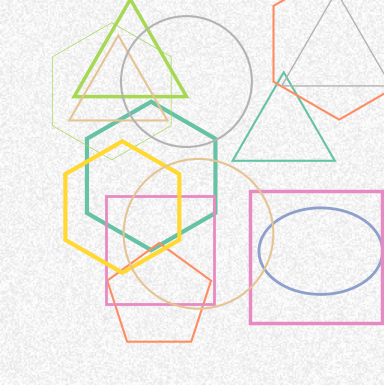[{"shape": "triangle", "thickness": 1.5, "radius": 0.77, "center": [0.737, 0.659]}, {"shape": "hexagon", "thickness": 3, "radius": 0.96, "center": [0.393, 0.543]}, {"shape": "hexagon", "thickness": 1.5, "radius": 0.98, "center": [0.881, 0.886]}, {"shape": "pentagon", "thickness": 1.5, "radius": 0.71, "center": [0.413, 0.227]}, {"shape": "oval", "thickness": 2, "radius": 0.8, "center": [0.833, 0.348]}, {"shape": "square", "thickness": 2, "radius": 0.7, "center": [0.416, 0.35]}, {"shape": "square", "thickness": 2.5, "radius": 0.86, "center": [0.82, 0.333]}, {"shape": "hexagon", "thickness": 0.5, "radius": 0.89, "center": [0.29, 0.763]}, {"shape": "triangle", "thickness": 2.5, "radius": 0.84, "center": [0.339, 0.833]}, {"shape": "hexagon", "thickness": 3, "radius": 0.85, "center": [0.318, 0.462]}, {"shape": "circle", "thickness": 1.5, "radius": 0.97, "center": [0.516, 0.393]}, {"shape": "triangle", "thickness": 1.5, "radius": 0.74, "center": [0.307, 0.761]}, {"shape": "circle", "thickness": 1.5, "radius": 0.85, "center": [0.484, 0.788]}, {"shape": "triangle", "thickness": 1, "radius": 0.82, "center": [0.874, 0.859]}]